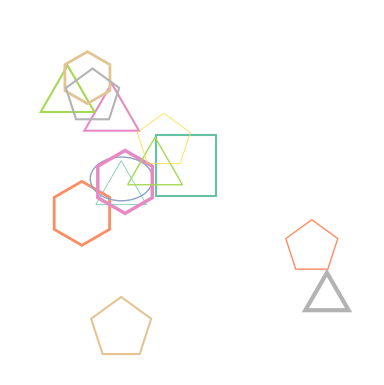[{"shape": "triangle", "thickness": 0.5, "radius": 0.38, "center": [0.315, 0.507]}, {"shape": "square", "thickness": 1.5, "radius": 0.39, "center": [0.484, 0.57]}, {"shape": "pentagon", "thickness": 1, "radius": 0.35, "center": [0.81, 0.358]}, {"shape": "hexagon", "thickness": 2, "radius": 0.42, "center": [0.213, 0.446]}, {"shape": "oval", "thickness": 1, "radius": 0.41, "center": [0.316, 0.535]}, {"shape": "triangle", "thickness": 1.5, "radius": 0.41, "center": [0.29, 0.701]}, {"shape": "hexagon", "thickness": 2.5, "radius": 0.41, "center": [0.325, 0.527]}, {"shape": "triangle", "thickness": 1, "radius": 0.41, "center": [0.403, 0.561]}, {"shape": "triangle", "thickness": 1.5, "radius": 0.4, "center": [0.175, 0.749]}, {"shape": "pentagon", "thickness": 0.5, "radius": 0.36, "center": [0.425, 0.634]}, {"shape": "pentagon", "thickness": 1.5, "radius": 0.41, "center": [0.315, 0.147]}, {"shape": "hexagon", "thickness": 2, "radius": 0.34, "center": [0.227, 0.798]}, {"shape": "pentagon", "thickness": 1.5, "radius": 0.36, "center": [0.24, 0.749]}, {"shape": "triangle", "thickness": 3, "radius": 0.32, "center": [0.849, 0.227]}]